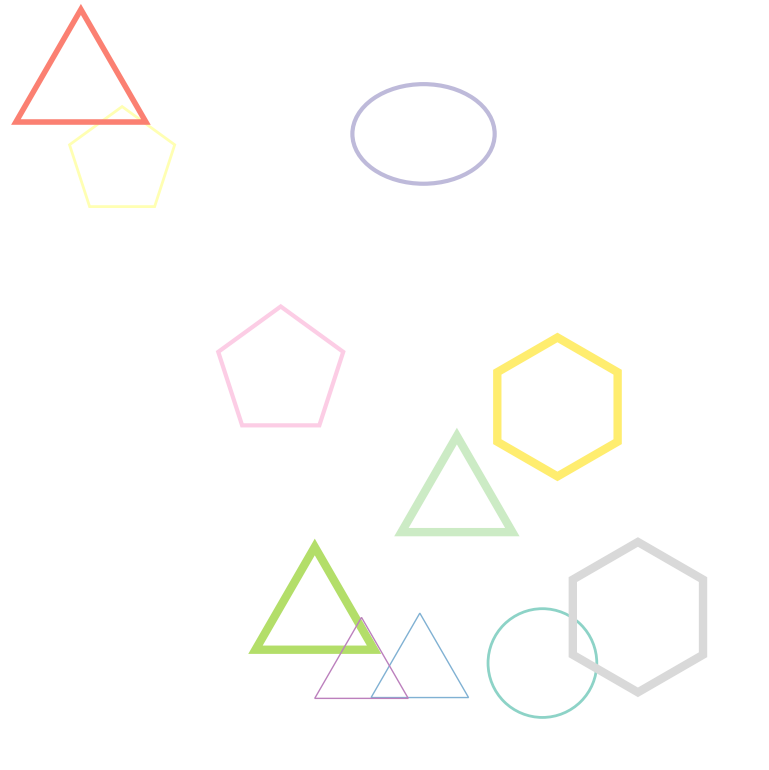[{"shape": "circle", "thickness": 1, "radius": 0.35, "center": [0.704, 0.139]}, {"shape": "pentagon", "thickness": 1, "radius": 0.36, "center": [0.159, 0.79]}, {"shape": "oval", "thickness": 1.5, "radius": 0.46, "center": [0.55, 0.826]}, {"shape": "triangle", "thickness": 2, "radius": 0.49, "center": [0.105, 0.89]}, {"shape": "triangle", "thickness": 0.5, "radius": 0.37, "center": [0.545, 0.131]}, {"shape": "triangle", "thickness": 3, "radius": 0.44, "center": [0.409, 0.201]}, {"shape": "pentagon", "thickness": 1.5, "radius": 0.43, "center": [0.365, 0.517]}, {"shape": "hexagon", "thickness": 3, "radius": 0.49, "center": [0.828, 0.198]}, {"shape": "triangle", "thickness": 0.5, "radius": 0.35, "center": [0.469, 0.128]}, {"shape": "triangle", "thickness": 3, "radius": 0.42, "center": [0.593, 0.351]}, {"shape": "hexagon", "thickness": 3, "radius": 0.45, "center": [0.724, 0.471]}]